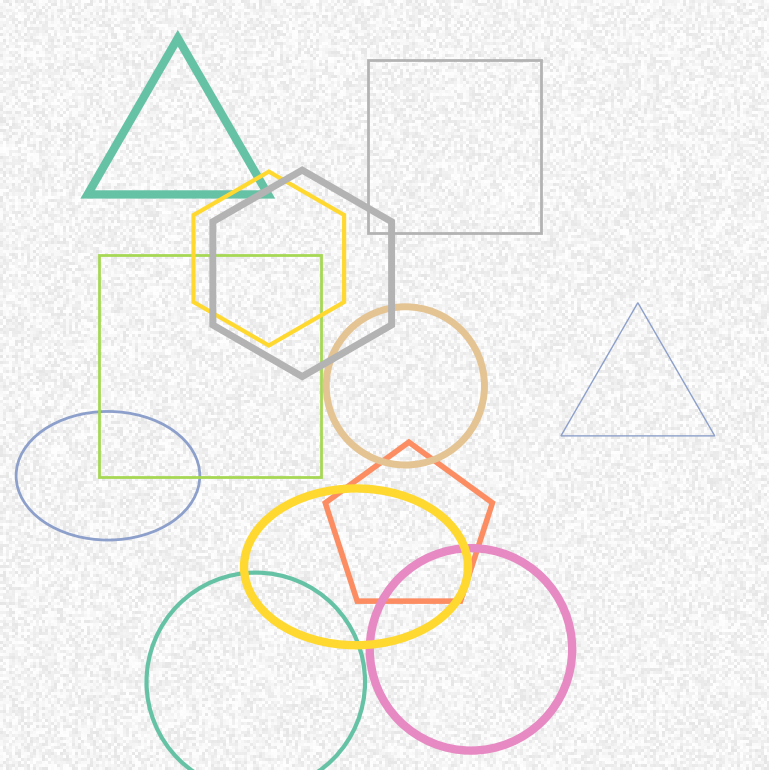[{"shape": "triangle", "thickness": 3, "radius": 0.68, "center": [0.231, 0.815]}, {"shape": "circle", "thickness": 1.5, "radius": 0.71, "center": [0.332, 0.114]}, {"shape": "pentagon", "thickness": 2, "radius": 0.57, "center": [0.531, 0.312]}, {"shape": "oval", "thickness": 1, "radius": 0.6, "center": [0.14, 0.382]}, {"shape": "triangle", "thickness": 0.5, "radius": 0.58, "center": [0.828, 0.492]}, {"shape": "circle", "thickness": 3, "radius": 0.66, "center": [0.612, 0.157]}, {"shape": "square", "thickness": 1, "radius": 0.72, "center": [0.273, 0.525]}, {"shape": "hexagon", "thickness": 1.5, "radius": 0.56, "center": [0.349, 0.664]}, {"shape": "oval", "thickness": 3, "radius": 0.73, "center": [0.462, 0.264]}, {"shape": "circle", "thickness": 2.5, "radius": 0.51, "center": [0.526, 0.499]}, {"shape": "hexagon", "thickness": 2.5, "radius": 0.67, "center": [0.392, 0.645]}, {"shape": "square", "thickness": 1, "radius": 0.56, "center": [0.591, 0.809]}]